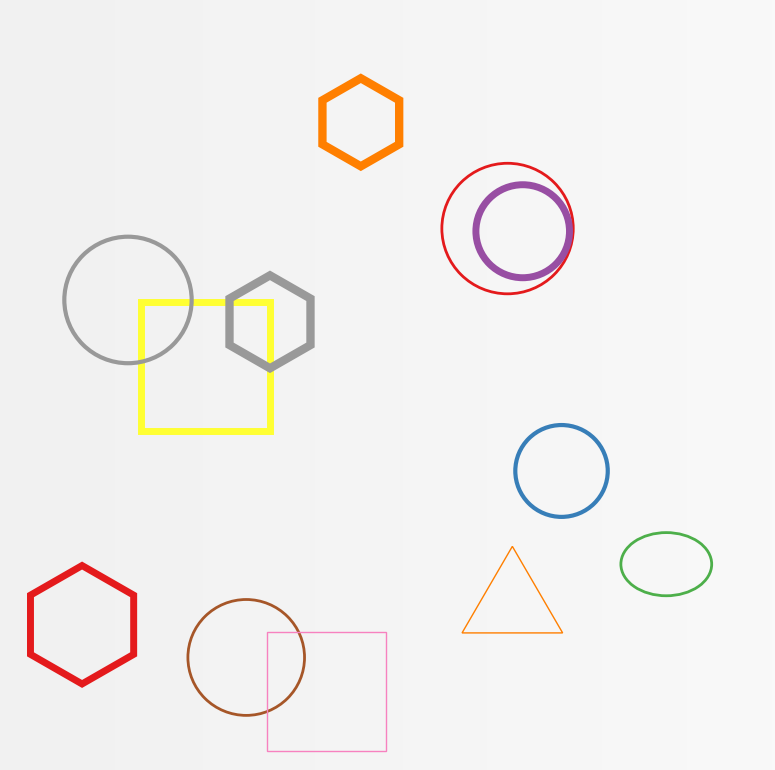[{"shape": "circle", "thickness": 1, "radius": 0.42, "center": [0.655, 0.703]}, {"shape": "hexagon", "thickness": 2.5, "radius": 0.38, "center": [0.106, 0.189]}, {"shape": "circle", "thickness": 1.5, "radius": 0.3, "center": [0.725, 0.388]}, {"shape": "oval", "thickness": 1, "radius": 0.29, "center": [0.86, 0.267]}, {"shape": "circle", "thickness": 2.5, "radius": 0.3, "center": [0.674, 0.7]}, {"shape": "triangle", "thickness": 0.5, "radius": 0.37, "center": [0.661, 0.215]}, {"shape": "hexagon", "thickness": 3, "radius": 0.29, "center": [0.466, 0.841]}, {"shape": "square", "thickness": 2.5, "radius": 0.42, "center": [0.265, 0.524]}, {"shape": "circle", "thickness": 1, "radius": 0.38, "center": [0.318, 0.146]}, {"shape": "square", "thickness": 0.5, "radius": 0.39, "center": [0.421, 0.101]}, {"shape": "circle", "thickness": 1.5, "radius": 0.41, "center": [0.165, 0.61]}, {"shape": "hexagon", "thickness": 3, "radius": 0.3, "center": [0.348, 0.582]}]